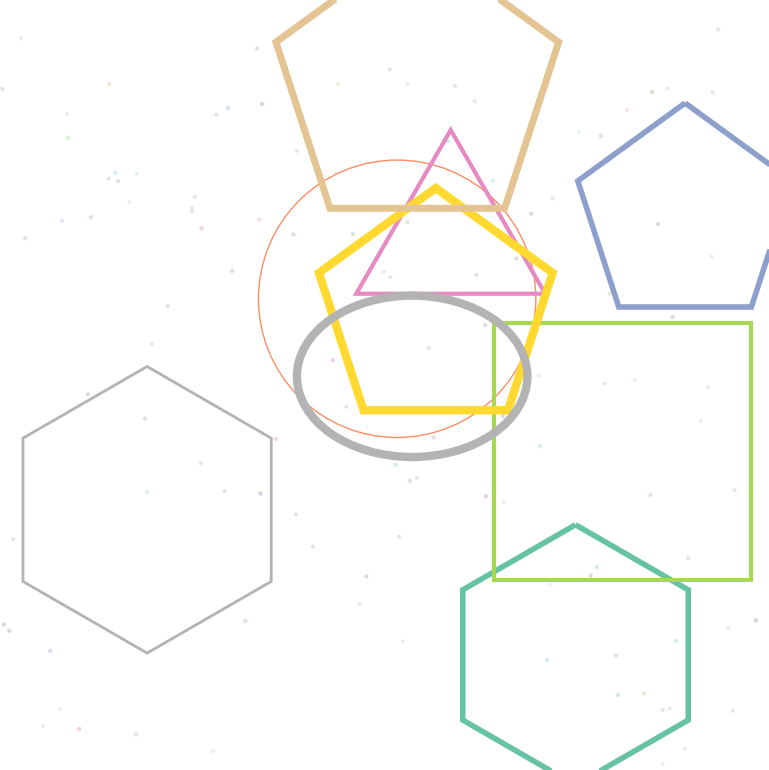[{"shape": "hexagon", "thickness": 2, "radius": 0.85, "center": [0.747, 0.149]}, {"shape": "circle", "thickness": 0.5, "radius": 0.9, "center": [0.516, 0.612]}, {"shape": "pentagon", "thickness": 2, "radius": 0.73, "center": [0.89, 0.72]}, {"shape": "triangle", "thickness": 1.5, "radius": 0.71, "center": [0.585, 0.689]}, {"shape": "square", "thickness": 1.5, "radius": 0.84, "center": [0.809, 0.414]}, {"shape": "pentagon", "thickness": 3, "radius": 0.8, "center": [0.566, 0.596]}, {"shape": "pentagon", "thickness": 2.5, "radius": 0.97, "center": [0.542, 0.886]}, {"shape": "hexagon", "thickness": 1, "radius": 0.93, "center": [0.191, 0.338]}, {"shape": "oval", "thickness": 3, "radius": 0.75, "center": [0.535, 0.511]}]